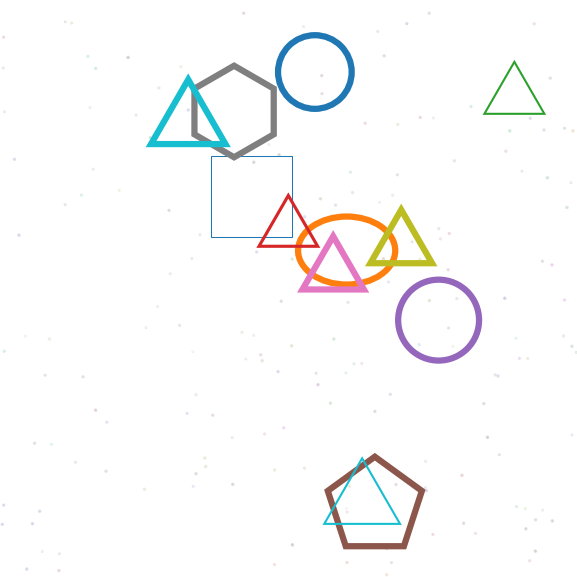[{"shape": "square", "thickness": 0.5, "radius": 0.35, "center": [0.436, 0.659]}, {"shape": "circle", "thickness": 3, "radius": 0.32, "center": [0.545, 0.874]}, {"shape": "oval", "thickness": 3, "radius": 0.42, "center": [0.6, 0.565]}, {"shape": "triangle", "thickness": 1, "radius": 0.3, "center": [0.891, 0.832]}, {"shape": "triangle", "thickness": 1.5, "radius": 0.29, "center": [0.499, 0.602]}, {"shape": "circle", "thickness": 3, "radius": 0.35, "center": [0.759, 0.445]}, {"shape": "pentagon", "thickness": 3, "radius": 0.43, "center": [0.649, 0.123]}, {"shape": "triangle", "thickness": 3, "radius": 0.31, "center": [0.577, 0.529]}, {"shape": "hexagon", "thickness": 3, "radius": 0.4, "center": [0.405, 0.806]}, {"shape": "triangle", "thickness": 3, "radius": 0.31, "center": [0.695, 0.574]}, {"shape": "triangle", "thickness": 3, "radius": 0.37, "center": [0.326, 0.787]}, {"shape": "triangle", "thickness": 1, "radius": 0.38, "center": [0.627, 0.13]}]